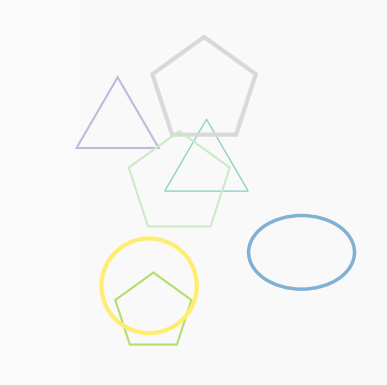[{"shape": "triangle", "thickness": 1, "radius": 0.62, "center": [0.533, 0.566]}, {"shape": "triangle", "thickness": 1.5, "radius": 0.61, "center": [0.304, 0.677]}, {"shape": "oval", "thickness": 2.5, "radius": 0.68, "center": [0.778, 0.345]}, {"shape": "pentagon", "thickness": 1.5, "radius": 0.52, "center": [0.396, 0.189]}, {"shape": "pentagon", "thickness": 3, "radius": 0.7, "center": [0.527, 0.764]}, {"shape": "pentagon", "thickness": 1.5, "radius": 0.69, "center": [0.463, 0.522]}, {"shape": "circle", "thickness": 3, "radius": 0.61, "center": [0.385, 0.258]}]